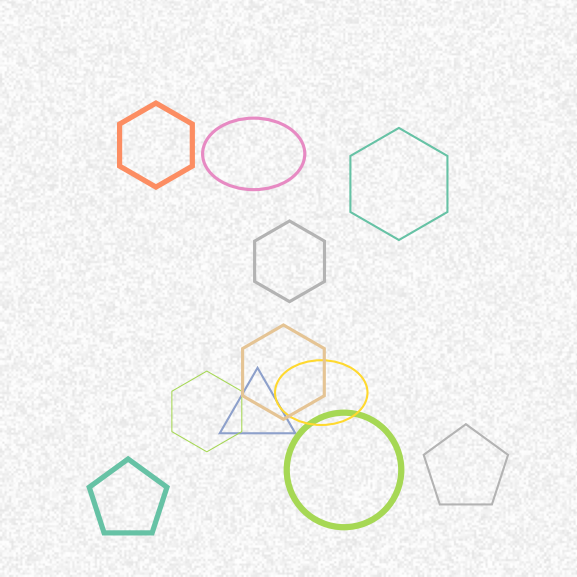[{"shape": "pentagon", "thickness": 2.5, "radius": 0.35, "center": [0.222, 0.134]}, {"shape": "hexagon", "thickness": 1, "radius": 0.49, "center": [0.691, 0.681]}, {"shape": "hexagon", "thickness": 2.5, "radius": 0.36, "center": [0.27, 0.748]}, {"shape": "triangle", "thickness": 1, "radius": 0.38, "center": [0.446, 0.287]}, {"shape": "oval", "thickness": 1.5, "radius": 0.44, "center": [0.439, 0.733]}, {"shape": "hexagon", "thickness": 0.5, "radius": 0.35, "center": [0.358, 0.287]}, {"shape": "circle", "thickness": 3, "radius": 0.5, "center": [0.596, 0.185]}, {"shape": "oval", "thickness": 1, "radius": 0.4, "center": [0.556, 0.319]}, {"shape": "hexagon", "thickness": 1.5, "radius": 0.41, "center": [0.491, 0.355]}, {"shape": "pentagon", "thickness": 1, "radius": 0.38, "center": [0.807, 0.188]}, {"shape": "hexagon", "thickness": 1.5, "radius": 0.35, "center": [0.501, 0.547]}]